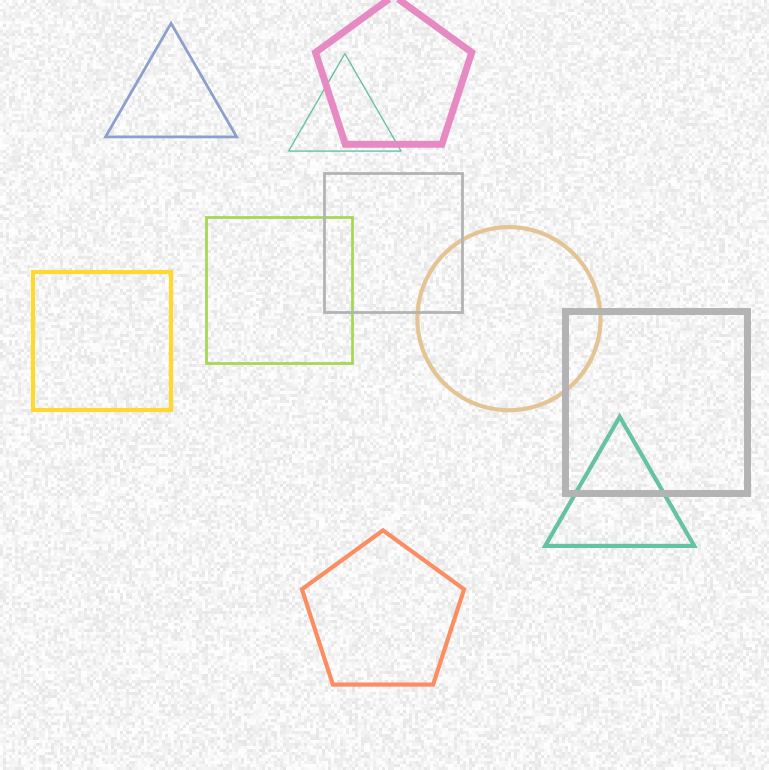[{"shape": "triangle", "thickness": 0.5, "radius": 0.42, "center": [0.448, 0.846]}, {"shape": "triangle", "thickness": 1.5, "radius": 0.56, "center": [0.805, 0.347]}, {"shape": "pentagon", "thickness": 1.5, "radius": 0.55, "center": [0.497, 0.2]}, {"shape": "triangle", "thickness": 1, "radius": 0.49, "center": [0.222, 0.871]}, {"shape": "pentagon", "thickness": 2.5, "radius": 0.53, "center": [0.511, 0.899]}, {"shape": "square", "thickness": 1, "radius": 0.47, "center": [0.362, 0.623]}, {"shape": "square", "thickness": 1.5, "radius": 0.45, "center": [0.133, 0.557]}, {"shape": "circle", "thickness": 1.5, "radius": 0.59, "center": [0.661, 0.586]}, {"shape": "square", "thickness": 1, "radius": 0.45, "center": [0.51, 0.685]}, {"shape": "square", "thickness": 2.5, "radius": 0.59, "center": [0.852, 0.478]}]